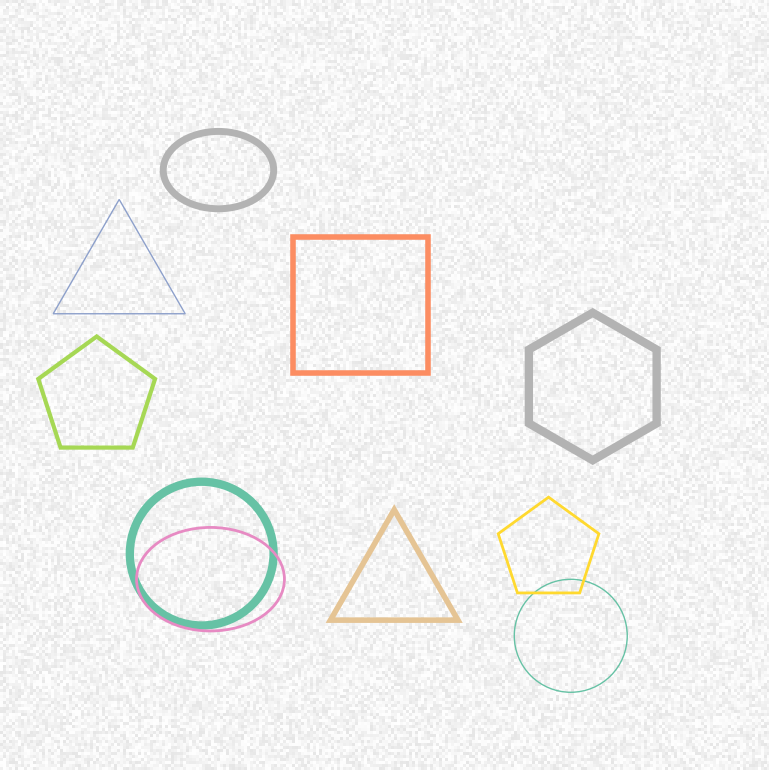[{"shape": "circle", "thickness": 3, "radius": 0.47, "center": [0.262, 0.281]}, {"shape": "circle", "thickness": 0.5, "radius": 0.37, "center": [0.741, 0.174]}, {"shape": "square", "thickness": 2, "radius": 0.44, "center": [0.468, 0.604]}, {"shape": "triangle", "thickness": 0.5, "radius": 0.49, "center": [0.155, 0.642]}, {"shape": "oval", "thickness": 1, "radius": 0.48, "center": [0.273, 0.248]}, {"shape": "pentagon", "thickness": 1.5, "radius": 0.4, "center": [0.126, 0.483]}, {"shape": "pentagon", "thickness": 1, "radius": 0.34, "center": [0.712, 0.286]}, {"shape": "triangle", "thickness": 2, "radius": 0.48, "center": [0.512, 0.242]}, {"shape": "hexagon", "thickness": 3, "radius": 0.48, "center": [0.77, 0.498]}, {"shape": "oval", "thickness": 2.5, "radius": 0.36, "center": [0.284, 0.779]}]